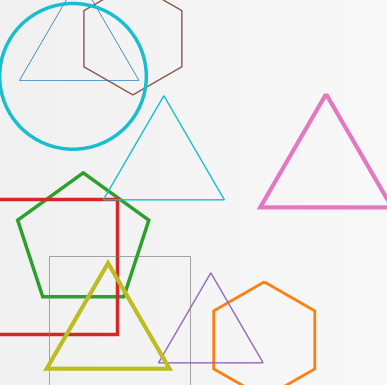[{"shape": "triangle", "thickness": 0.5, "radius": 0.89, "center": [0.204, 0.88]}, {"shape": "hexagon", "thickness": 2, "radius": 0.75, "center": [0.682, 0.117]}, {"shape": "pentagon", "thickness": 2.5, "radius": 0.89, "center": [0.215, 0.373]}, {"shape": "square", "thickness": 2.5, "radius": 0.87, "center": [0.127, 0.308]}, {"shape": "triangle", "thickness": 1, "radius": 0.78, "center": [0.544, 0.136]}, {"shape": "hexagon", "thickness": 1, "radius": 0.73, "center": [0.343, 0.899]}, {"shape": "triangle", "thickness": 3, "radius": 0.98, "center": [0.842, 0.559]}, {"shape": "square", "thickness": 0.5, "radius": 0.91, "center": [0.309, 0.155]}, {"shape": "triangle", "thickness": 3, "radius": 0.91, "center": [0.279, 0.134]}, {"shape": "circle", "thickness": 2.5, "radius": 0.95, "center": [0.188, 0.802]}, {"shape": "triangle", "thickness": 1, "radius": 0.9, "center": [0.423, 0.571]}]